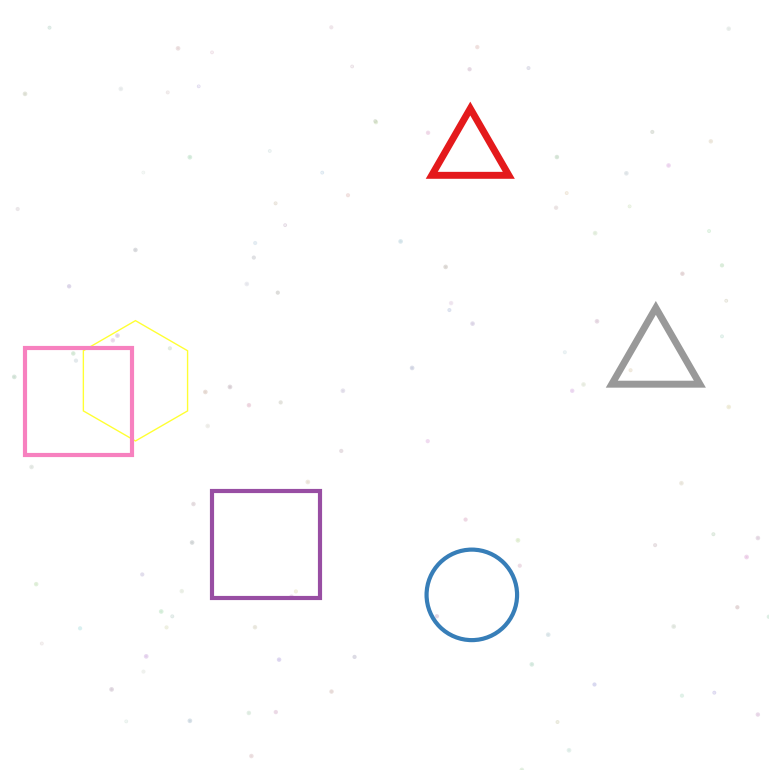[{"shape": "triangle", "thickness": 2.5, "radius": 0.29, "center": [0.611, 0.801]}, {"shape": "circle", "thickness": 1.5, "radius": 0.29, "center": [0.613, 0.227]}, {"shape": "square", "thickness": 1.5, "radius": 0.35, "center": [0.346, 0.293]}, {"shape": "hexagon", "thickness": 0.5, "radius": 0.39, "center": [0.176, 0.505]}, {"shape": "square", "thickness": 1.5, "radius": 0.35, "center": [0.102, 0.479]}, {"shape": "triangle", "thickness": 2.5, "radius": 0.33, "center": [0.852, 0.534]}]